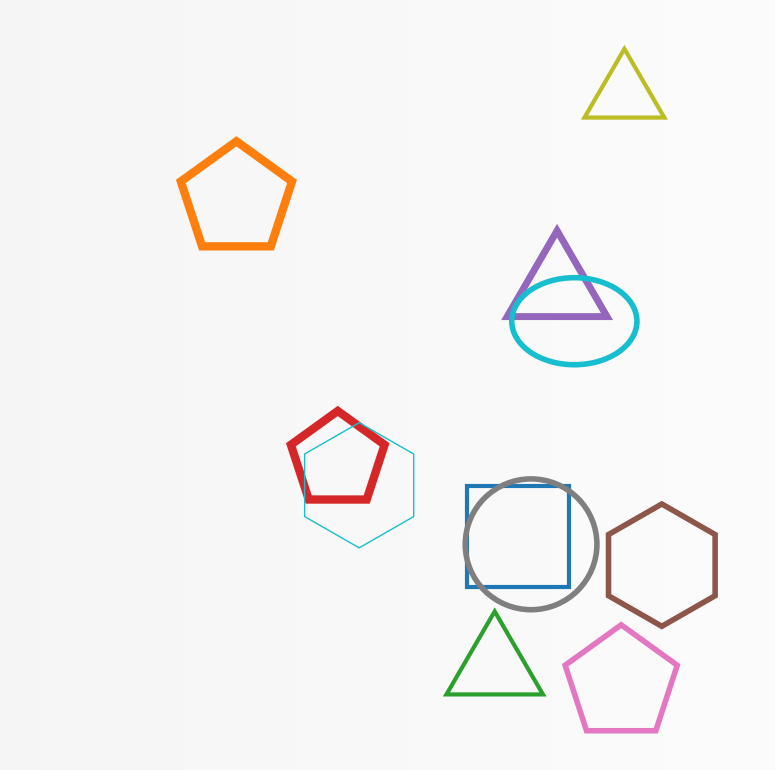[{"shape": "square", "thickness": 1.5, "radius": 0.33, "center": [0.669, 0.303]}, {"shape": "pentagon", "thickness": 3, "radius": 0.38, "center": [0.305, 0.741]}, {"shape": "triangle", "thickness": 1.5, "radius": 0.36, "center": [0.638, 0.134]}, {"shape": "pentagon", "thickness": 3, "radius": 0.32, "center": [0.436, 0.403]}, {"shape": "triangle", "thickness": 2.5, "radius": 0.37, "center": [0.719, 0.626]}, {"shape": "hexagon", "thickness": 2, "radius": 0.4, "center": [0.854, 0.266]}, {"shape": "pentagon", "thickness": 2, "radius": 0.38, "center": [0.802, 0.113]}, {"shape": "circle", "thickness": 2, "radius": 0.42, "center": [0.685, 0.293]}, {"shape": "triangle", "thickness": 1.5, "radius": 0.3, "center": [0.806, 0.877]}, {"shape": "hexagon", "thickness": 0.5, "radius": 0.41, "center": [0.463, 0.37]}, {"shape": "oval", "thickness": 2, "radius": 0.4, "center": [0.741, 0.583]}]